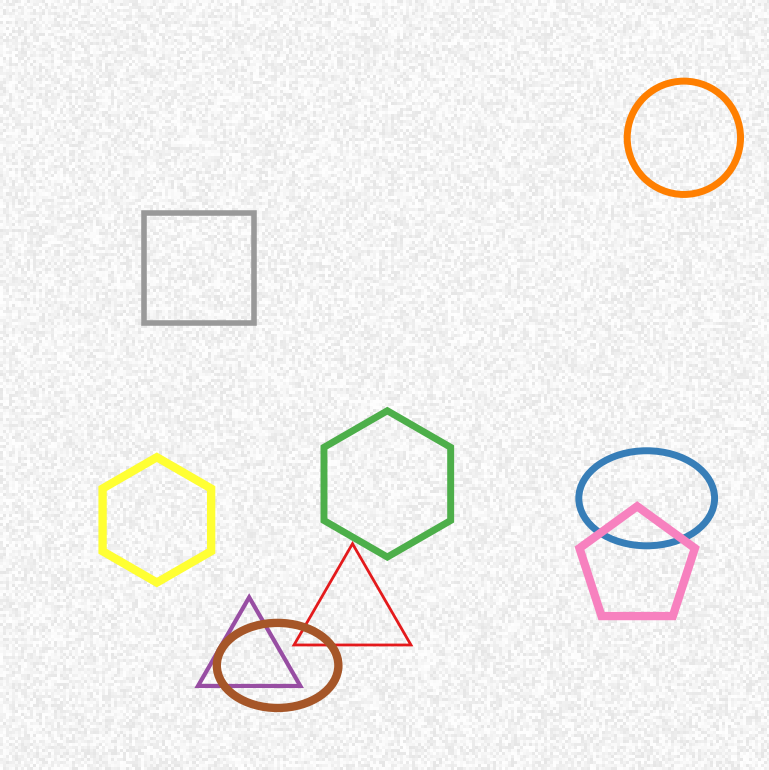[{"shape": "triangle", "thickness": 1, "radius": 0.44, "center": [0.458, 0.206]}, {"shape": "oval", "thickness": 2.5, "radius": 0.44, "center": [0.84, 0.353]}, {"shape": "hexagon", "thickness": 2.5, "radius": 0.47, "center": [0.503, 0.372]}, {"shape": "triangle", "thickness": 1.5, "radius": 0.38, "center": [0.324, 0.148]}, {"shape": "circle", "thickness": 2.5, "radius": 0.37, "center": [0.888, 0.821]}, {"shape": "hexagon", "thickness": 3, "radius": 0.41, "center": [0.204, 0.325]}, {"shape": "oval", "thickness": 3, "radius": 0.39, "center": [0.361, 0.136]}, {"shape": "pentagon", "thickness": 3, "radius": 0.39, "center": [0.827, 0.264]}, {"shape": "square", "thickness": 2, "radius": 0.36, "center": [0.259, 0.652]}]